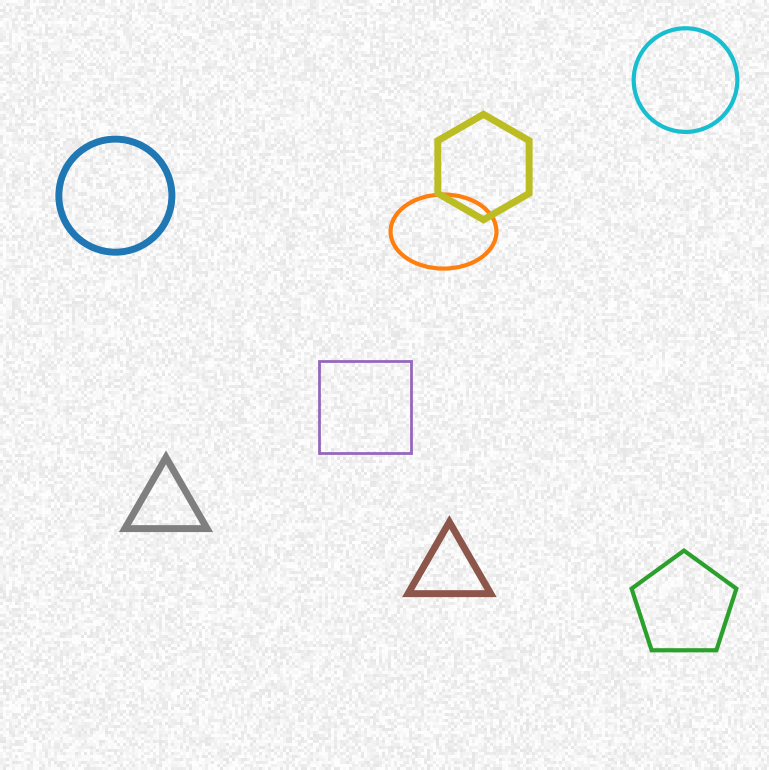[{"shape": "circle", "thickness": 2.5, "radius": 0.37, "center": [0.15, 0.746]}, {"shape": "oval", "thickness": 1.5, "radius": 0.34, "center": [0.576, 0.699]}, {"shape": "pentagon", "thickness": 1.5, "radius": 0.36, "center": [0.888, 0.213]}, {"shape": "square", "thickness": 1, "radius": 0.3, "center": [0.474, 0.472]}, {"shape": "triangle", "thickness": 2.5, "radius": 0.31, "center": [0.584, 0.26]}, {"shape": "triangle", "thickness": 2.5, "radius": 0.31, "center": [0.216, 0.344]}, {"shape": "hexagon", "thickness": 2.5, "radius": 0.34, "center": [0.628, 0.783]}, {"shape": "circle", "thickness": 1.5, "radius": 0.34, "center": [0.89, 0.896]}]